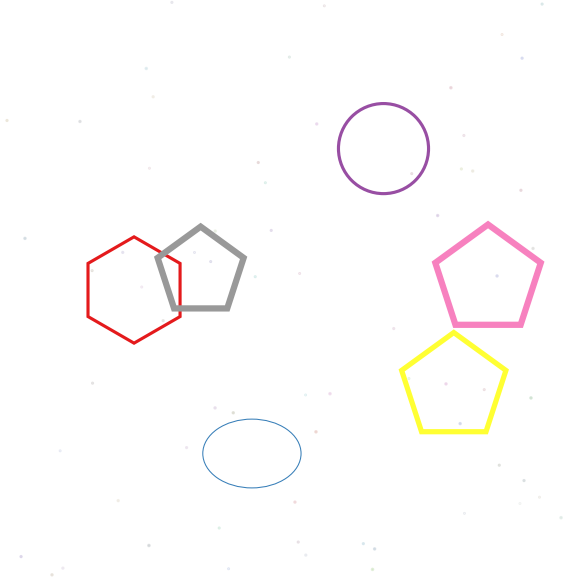[{"shape": "hexagon", "thickness": 1.5, "radius": 0.46, "center": [0.232, 0.497]}, {"shape": "oval", "thickness": 0.5, "radius": 0.43, "center": [0.436, 0.214]}, {"shape": "circle", "thickness": 1.5, "radius": 0.39, "center": [0.664, 0.742]}, {"shape": "pentagon", "thickness": 2.5, "radius": 0.47, "center": [0.786, 0.328]}, {"shape": "pentagon", "thickness": 3, "radius": 0.48, "center": [0.845, 0.514]}, {"shape": "pentagon", "thickness": 3, "radius": 0.39, "center": [0.347, 0.528]}]